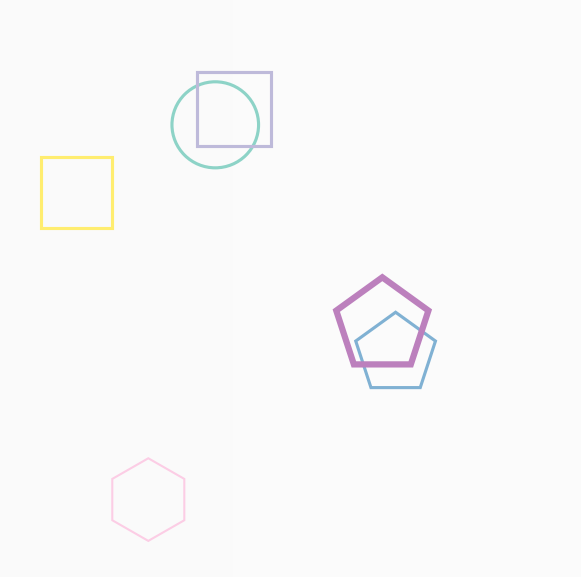[{"shape": "circle", "thickness": 1.5, "radius": 0.37, "center": [0.37, 0.783]}, {"shape": "square", "thickness": 1.5, "radius": 0.32, "center": [0.402, 0.811]}, {"shape": "pentagon", "thickness": 1.5, "radius": 0.36, "center": [0.681, 0.386]}, {"shape": "hexagon", "thickness": 1, "radius": 0.36, "center": [0.255, 0.134]}, {"shape": "pentagon", "thickness": 3, "radius": 0.42, "center": [0.658, 0.436]}, {"shape": "square", "thickness": 1.5, "radius": 0.31, "center": [0.131, 0.665]}]